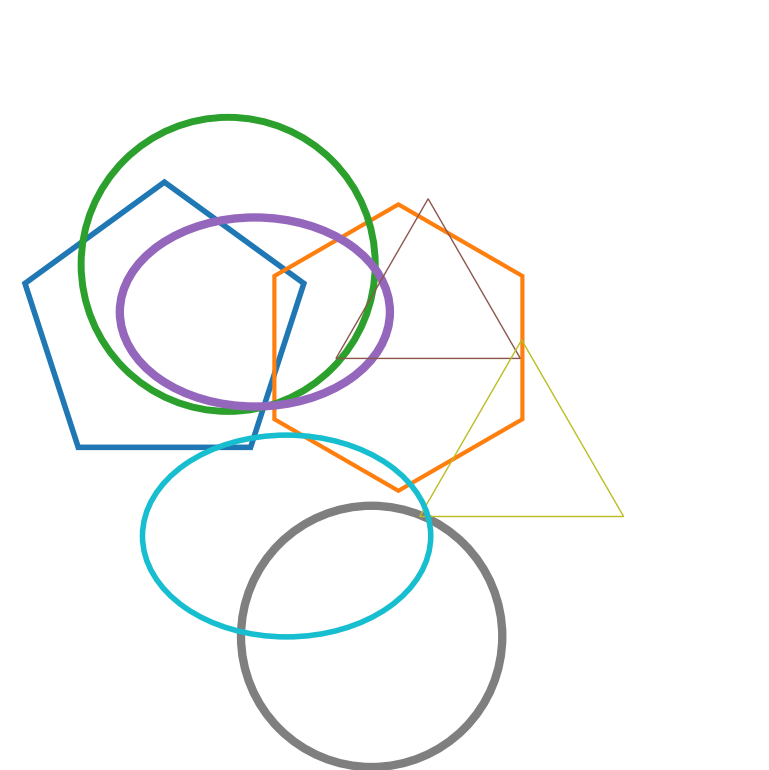[{"shape": "pentagon", "thickness": 2, "radius": 0.95, "center": [0.214, 0.573]}, {"shape": "hexagon", "thickness": 1.5, "radius": 0.93, "center": [0.517, 0.549]}, {"shape": "circle", "thickness": 2.5, "radius": 0.95, "center": [0.296, 0.657]}, {"shape": "oval", "thickness": 3, "radius": 0.88, "center": [0.331, 0.595]}, {"shape": "triangle", "thickness": 0.5, "radius": 0.69, "center": [0.556, 0.604]}, {"shape": "circle", "thickness": 3, "radius": 0.85, "center": [0.483, 0.174]}, {"shape": "triangle", "thickness": 0.5, "radius": 0.76, "center": [0.677, 0.406]}, {"shape": "oval", "thickness": 2, "radius": 0.94, "center": [0.372, 0.304]}]